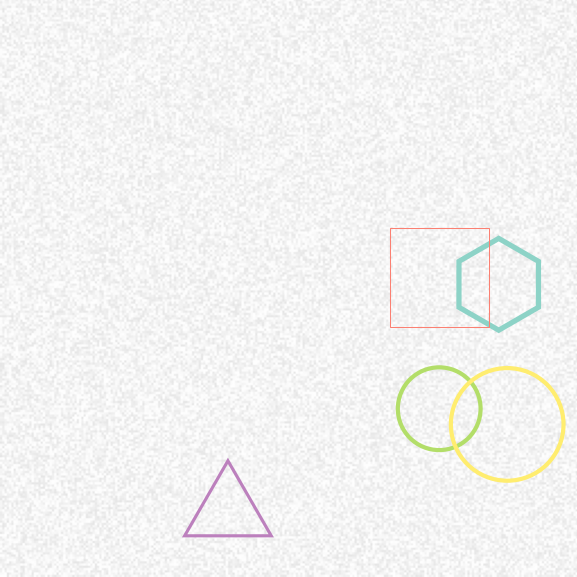[{"shape": "hexagon", "thickness": 2.5, "radius": 0.4, "center": [0.864, 0.507]}, {"shape": "square", "thickness": 0.5, "radius": 0.43, "center": [0.761, 0.518]}, {"shape": "circle", "thickness": 2, "radius": 0.36, "center": [0.761, 0.291]}, {"shape": "triangle", "thickness": 1.5, "radius": 0.43, "center": [0.395, 0.115]}, {"shape": "circle", "thickness": 2, "radius": 0.49, "center": [0.878, 0.264]}]